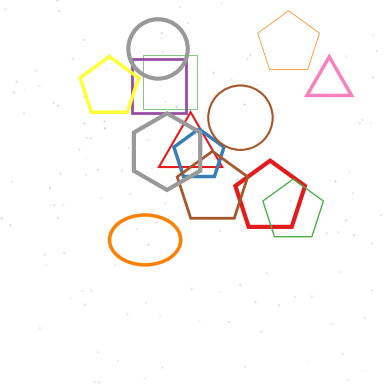[{"shape": "triangle", "thickness": 1.5, "radius": 0.48, "center": [0.495, 0.614]}, {"shape": "pentagon", "thickness": 3, "radius": 0.48, "center": [0.702, 0.488]}, {"shape": "pentagon", "thickness": 2.5, "radius": 0.34, "center": [0.517, 0.597]}, {"shape": "square", "thickness": 0.5, "radius": 0.35, "center": [0.442, 0.787]}, {"shape": "pentagon", "thickness": 1, "radius": 0.41, "center": [0.761, 0.452]}, {"shape": "square", "thickness": 2, "radius": 0.35, "center": [0.414, 0.776]}, {"shape": "oval", "thickness": 2.5, "radius": 0.46, "center": [0.377, 0.377]}, {"shape": "pentagon", "thickness": 0.5, "radius": 0.42, "center": [0.75, 0.888]}, {"shape": "pentagon", "thickness": 2.5, "radius": 0.4, "center": [0.284, 0.773]}, {"shape": "circle", "thickness": 1.5, "radius": 0.42, "center": [0.625, 0.694]}, {"shape": "pentagon", "thickness": 2, "radius": 0.48, "center": [0.552, 0.511]}, {"shape": "triangle", "thickness": 2.5, "radius": 0.33, "center": [0.855, 0.786]}, {"shape": "hexagon", "thickness": 3, "radius": 0.5, "center": [0.434, 0.606]}, {"shape": "circle", "thickness": 3, "radius": 0.39, "center": [0.411, 0.873]}]